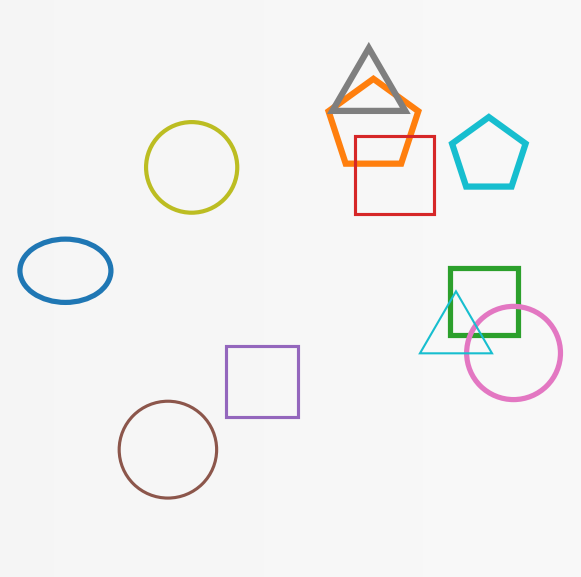[{"shape": "oval", "thickness": 2.5, "radius": 0.39, "center": [0.113, 0.53]}, {"shape": "pentagon", "thickness": 3, "radius": 0.41, "center": [0.642, 0.781]}, {"shape": "square", "thickness": 2.5, "radius": 0.29, "center": [0.833, 0.477]}, {"shape": "square", "thickness": 1.5, "radius": 0.34, "center": [0.679, 0.696]}, {"shape": "square", "thickness": 1.5, "radius": 0.31, "center": [0.45, 0.338]}, {"shape": "circle", "thickness": 1.5, "radius": 0.42, "center": [0.289, 0.221]}, {"shape": "circle", "thickness": 2.5, "radius": 0.4, "center": [0.884, 0.388]}, {"shape": "triangle", "thickness": 3, "radius": 0.36, "center": [0.635, 0.843]}, {"shape": "circle", "thickness": 2, "radius": 0.39, "center": [0.33, 0.709]}, {"shape": "triangle", "thickness": 1, "radius": 0.36, "center": [0.784, 0.423]}, {"shape": "pentagon", "thickness": 3, "radius": 0.33, "center": [0.841, 0.73]}]